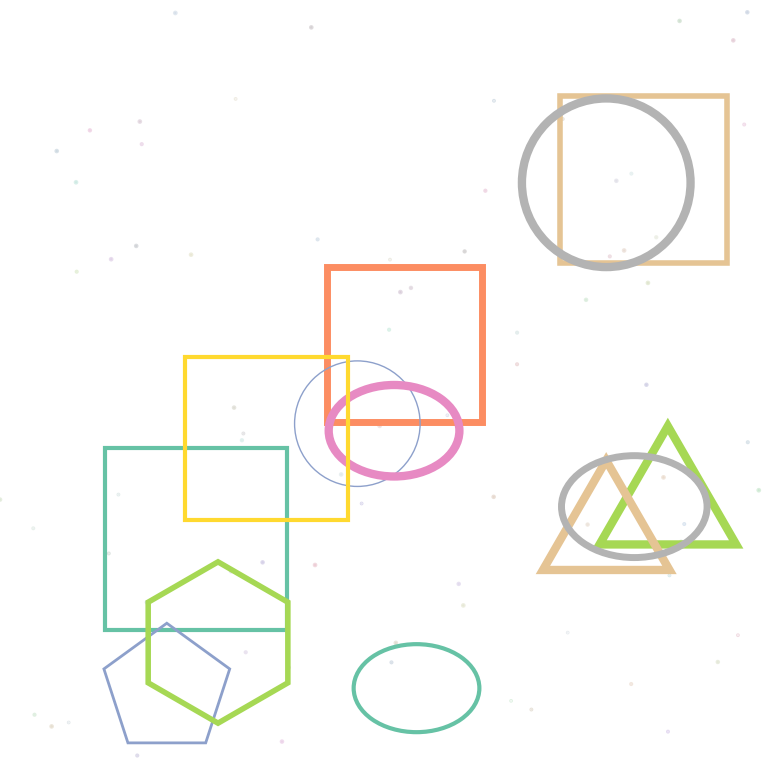[{"shape": "square", "thickness": 1.5, "radius": 0.59, "center": [0.255, 0.3]}, {"shape": "oval", "thickness": 1.5, "radius": 0.41, "center": [0.541, 0.106]}, {"shape": "square", "thickness": 2.5, "radius": 0.5, "center": [0.525, 0.552]}, {"shape": "circle", "thickness": 0.5, "radius": 0.41, "center": [0.464, 0.45]}, {"shape": "pentagon", "thickness": 1, "radius": 0.43, "center": [0.217, 0.105]}, {"shape": "oval", "thickness": 3, "radius": 0.42, "center": [0.512, 0.441]}, {"shape": "hexagon", "thickness": 2, "radius": 0.52, "center": [0.283, 0.166]}, {"shape": "triangle", "thickness": 3, "radius": 0.51, "center": [0.867, 0.344]}, {"shape": "square", "thickness": 1.5, "radius": 0.53, "center": [0.346, 0.43]}, {"shape": "square", "thickness": 2, "radius": 0.54, "center": [0.836, 0.767]}, {"shape": "triangle", "thickness": 3, "radius": 0.47, "center": [0.787, 0.307]}, {"shape": "circle", "thickness": 3, "radius": 0.55, "center": [0.787, 0.763]}, {"shape": "oval", "thickness": 2.5, "radius": 0.47, "center": [0.824, 0.342]}]